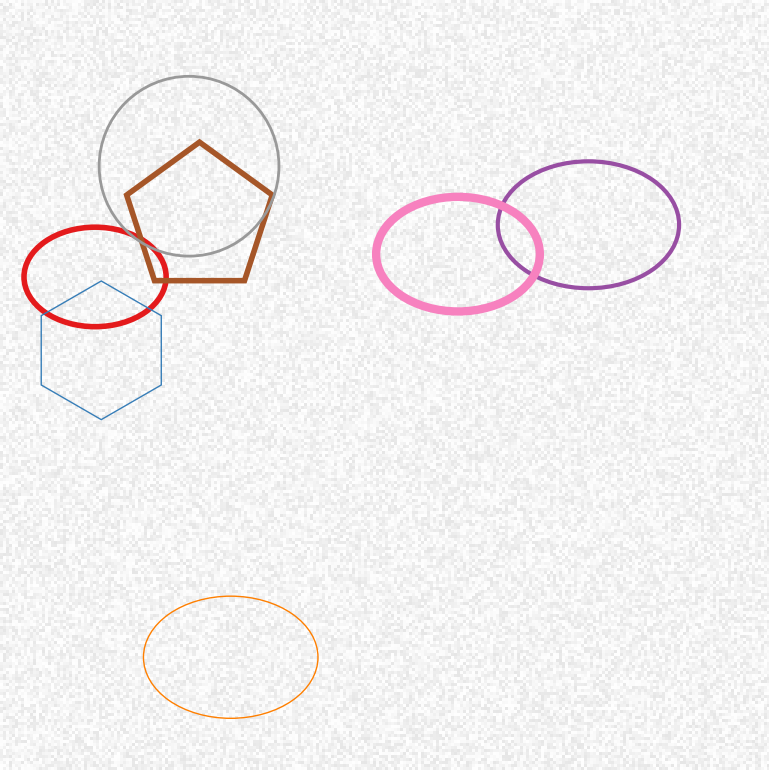[{"shape": "oval", "thickness": 2, "radius": 0.46, "center": [0.123, 0.64]}, {"shape": "hexagon", "thickness": 0.5, "radius": 0.45, "center": [0.132, 0.545]}, {"shape": "oval", "thickness": 1.5, "radius": 0.59, "center": [0.764, 0.708]}, {"shape": "oval", "thickness": 0.5, "radius": 0.57, "center": [0.3, 0.146]}, {"shape": "pentagon", "thickness": 2, "radius": 0.5, "center": [0.259, 0.716]}, {"shape": "oval", "thickness": 3, "radius": 0.53, "center": [0.595, 0.67]}, {"shape": "circle", "thickness": 1, "radius": 0.58, "center": [0.246, 0.784]}]